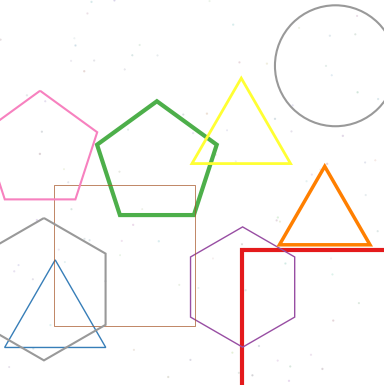[{"shape": "square", "thickness": 3, "radius": 0.99, "center": [0.826, 0.153]}, {"shape": "triangle", "thickness": 1, "radius": 0.76, "center": [0.143, 0.173]}, {"shape": "pentagon", "thickness": 3, "radius": 0.82, "center": [0.408, 0.574]}, {"shape": "hexagon", "thickness": 1, "radius": 0.78, "center": [0.63, 0.254]}, {"shape": "triangle", "thickness": 2.5, "radius": 0.68, "center": [0.843, 0.432]}, {"shape": "triangle", "thickness": 2, "radius": 0.74, "center": [0.627, 0.649]}, {"shape": "square", "thickness": 0.5, "radius": 0.92, "center": [0.322, 0.336]}, {"shape": "pentagon", "thickness": 1.5, "radius": 0.78, "center": [0.104, 0.608]}, {"shape": "hexagon", "thickness": 1.5, "radius": 0.92, "center": [0.114, 0.249]}, {"shape": "circle", "thickness": 1.5, "radius": 0.79, "center": [0.871, 0.829]}]